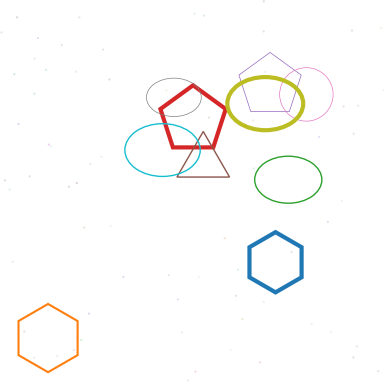[{"shape": "hexagon", "thickness": 3, "radius": 0.39, "center": [0.716, 0.319]}, {"shape": "hexagon", "thickness": 1.5, "radius": 0.44, "center": [0.125, 0.122]}, {"shape": "oval", "thickness": 1, "radius": 0.44, "center": [0.749, 0.533]}, {"shape": "pentagon", "thickness": 3, "radius": 0.45, "center": [0.502, 0.689]}, {"shape": "pentagon", "thickness": 0.5, "radius": 0.43, "center": [0.701, 0.779]}, {"shape": "triangle", "thickness": 1, "radius": 0.39, "center": [0.528, 0.58]}, {"shape": "circle", "thickness": 0.5, "radius": 0.35, "center": [0.796, 0.755]}, {"shape": "oval", "thickness": 0.5, "radius": 0.36, "center": [0.452, 0.747]}, {"shape": "oval", "thickness": 3, "radius": 0.49, "center": [0.689, 0.731]}, {"shape": "oval", "thickness": 1, "radius": 0.49, "center": [0.422, 0.61]}]